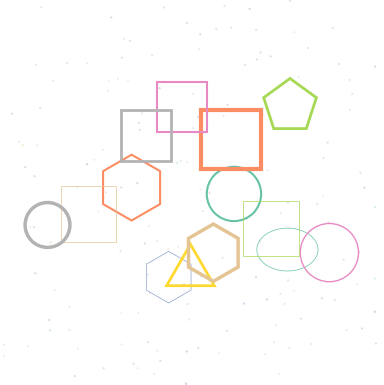[{"shape": "oval", "thickness": 0.5, "radius": 0.4, "center": [0.747, 0.352]}, {"shape": "circle", "thickness": 1.5, "radius": 0.35, "center": [0.608, 0.496]}, {"shape": "square", "thickness": 3, "radius": 0.39, "center": [0.6, 0.637]}, {"shape": "hexagon", "thickness": 1.5, "radius": 0.43, "center": [0.342, 0.513]}, {"shape": "hexagon", "thickness": 0.5, "radius": 0.34, "center": [0.438, 0.28]}, {"shape": "circle", "thickness": 1, "radius": 0.38, "center": [0.856, 0.344]}, {"shape": "square", "thickness": 1.5, "radius": 0.32, "center": [0.472, 0.722]}, {"shape": "square", "thickness": 0.5, "radius": 0.36, "center": [0.703, 0.406]}, {"shape": "pentagon", "thickness": 2, "radius": 0.36, "center": [0.753, 0.724]}, {"shape": "triangle", "thickness": 2, "radius": 0.36, "center": [0.495, 0.294]}, {"shape": "hexagon", "thickness": 2.5, "radius": 0.37, "center": [0.554, 0.344]}, {"shape": "square", "thickness": 0.5, "radius": 0.36, "center": [0.23, 0.443]}, {"shape": "square", "thickness": 2, "radius": 0.33, "center": [0.379, 0.648]}, {"shape": "circle", "thickness": 2.5, "radius": 0.29, "center": [0.123, 0.416]}]